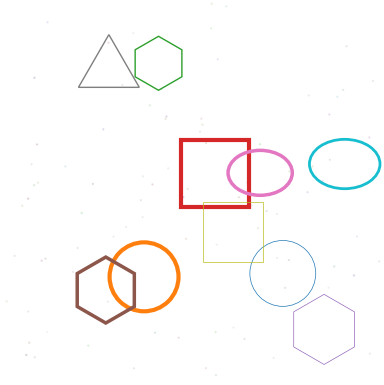[{"shape": "circle", "thickness": 0.5, "radius": 0.43, "center": [0.735, 0.29]}, {"shape": "circle", "thickness": 3, "radius": 0.45, "center": [0.374, 0.281]}, {"shape": "hexagon", "thickness": 1, "radius": 0.35, "center": [0.412, 0.836]}, {"shape": "square", "thickness": 3, "radius": 0.44, "center": [0.559, 0.55]}, {"shape": "hexagon", "thickness": 0.5, "radius": 0.46, "center": [0.842, 0.144]}, {"shape": "hexagon", "thickness": 2.5, "radius": 0.43, "center": [0.275, 0.247]}, {"shape": "oval", "thickness": 2.5, "radius": 0.42, "center": [0.676, 0.551]}, {"shape": "triangle", "thickness": 1, "radius": 0.46, "center": [0.283, 0.819]}, {"shape": "square", "thickness": 0.5, "radius": 0.39, "center": [0.606, 0.398]}, {"shape": "oval", "thickness": 2, "radius": 0.46, "center": [0.895, 0.574]}]